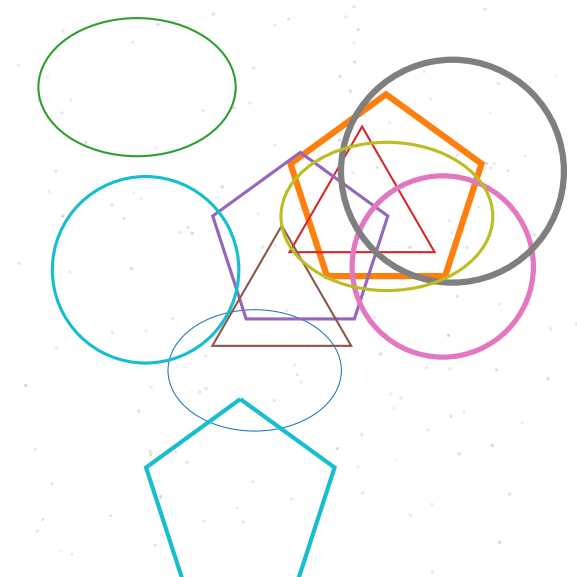[{"shape": "oval", "thickness": 0.5, "radius": 0.75, "center": [0.441, 0.358]}, {"shape": "pentagon", "thickness": 3, "radius": 0.87, "center": [0.668, 0.662]}, {"shape": "oval", "thickness": 1, "radius": 0.85, "center": [0.237, 0.848]}, {"shape": "triangle", "thickness": 1, "radius": 0.72, "center": [0.627, 0.635]}, {"shape": "pentagon", "thickness": 1.5, "radius": 0.8, "center": [0.52, 0.576]}, {"shape": "triangle", "thickness": 1, "radius": 0.69, "center": [0.488, 0.47]}, {"shape": "circle", "thickness": 2.5, "radius": 0.78, "center": [0.767, 0.538]}, {"shape": "circle", "thickness": 3, "radius": 0.96, "center": [0.784, 0.703]}, {"shape": "oval", "thickness": 1.5, "radius": 0.92, "center": [0.67, 0.624]}, {"shape": "circle", "thickness": 1.5, "radius": 0.81, "center": [0.252, 0.532]}, {"shape": "pentagon", "thickness": 2, "radius": 0.86, "center": [0.416, 0.137]}]